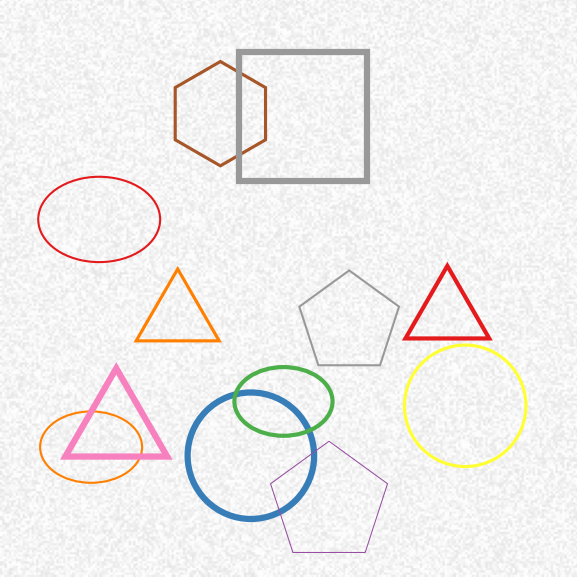[{"shape": "oval", "thickness": 1, "radius": 0.53, "center": [0.172, 0.619]}, {"shape": "triangle", "thickness": 2, "radius": 0.42, "center": [0.775, 0.455]}, {"shape": "circle", "thickness": 3, "radius": 0.55, "center": [0.434, 0.21]}, {"shape": "oval", "thickness": 2, "radius": 0.42, "center": [0.491, 0.304]}, {"shape": "pentagon", "thickness": 0.5, "radius": 0.53, "center": [0.57, 0.129]}, {"shape": "oval", "thickness": 1, "radius": 0.44, "center": [0.158, 0.225]}, {"shape": "triangle", "thickness": 1.5, "radius": 0.41, "center": [0.308, 0.45]}, {"shape": "circle", "thickness": 1.5, "radius": 0.53, "center": [0.806, 0.296]}, {"shape": "hexagon", "thickness": 1.5, "radius": 0.45, "center": [0.382, 0.802]}, {"shape": "triangle", "thickness": 3, "radius": 0.51, "center": [0.201, 0.26]}, {"shape": "pentagon", "thickness": 1, "radius": 0.45, "center": [0.605, 0.44]}, {"shape": "square", "thickness": 3, "radius": 0.56, "center": [0.525, 0.798]}]